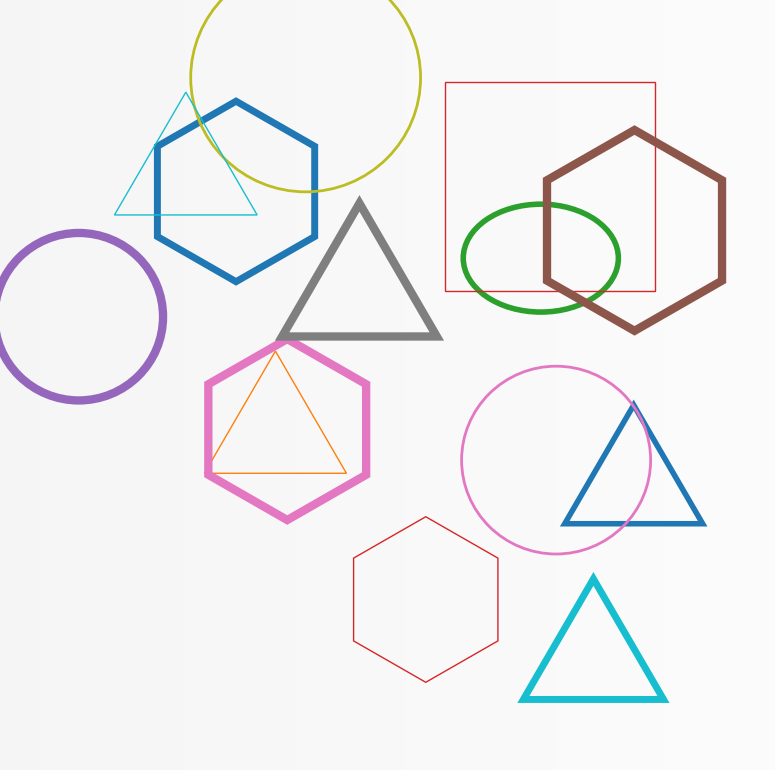[{"shape": "hexagon", "thickness": 2.5, "radius": 0.59, "center": [0.305, 0.751]}, {"shape": "triangle", "thickness": 2, "radius": 0.51, "center": [0.818, 0.371]}, {"shape": "triangle", "thickness": 0.5, "radius": 0.53, "center": [0.355, 0.438]}, {"shape": "oval", "thickness": 2, "radius": 0.5, "center": [0.698, 0.665]}, {"shape": "hexagon", "thickness": 0.5, "radius": 0.54, "center": [0.549, 0.221]}, {"shape": "square", "thickness": 0.5, "radius": 0.68, "center": [0.71, 0.758]}, {"shape": "circle", "thickness": 3, "radius": 0.54, "center": [0.102, 0.589]}, {"shape": "hexagon", "thickness": 3, "radius": 0.65, "center": [0.819, 0.701]}, {"shape": "hexagon", "thickness": 3, "radius": 0.59, "center": [0.371, 0.442]}, {"shape": "circle", "thickness": 1, "radius": 0.61, "center": [0.718, 0.402]}, {"shape": "triangle", "thickness": 3, "radius": 0.58, "center": [0.464, 0.621]}, {"shape": "circle", "thickness": 1, "radius": 0.74, "center": [0.394, 0.899]}, {"shape": "triangle", "thickness": 0.5, "radius": 0.53, "center": [0.24, 0.774]}, {"shape": "triangle", "thickness": 2.5, "radius": 0.52, "center": [0.766, 0.144]}]